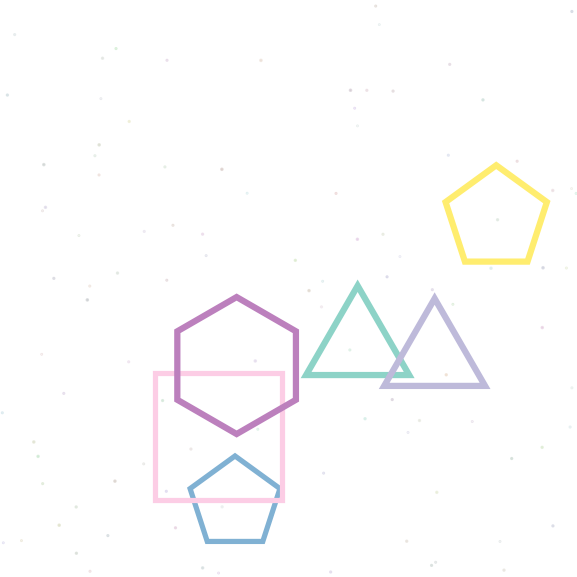[{"shape": "triangle", "thickness": 3, "radius": 0.52, "center": [0.619, 0.401]}, {"shape": "triangle", "thickness": 3, "radius": 0.5, "center": [0.753, 0.381]}, {"shape": "pentagon", "thickness": 2.5, "radius": 0.41, "center": [0.407, 0.128]}, {"shape": "square", "thickness": 2.5, "radius": 0.55, "center": [0.378, 0.244]}, {"shape": "hexagon", "thickness": 3, "radius": 0.59, "center": [0.41, 0.366]}, {"shape": "pentagon", "thickness": 3, "radius": 0.46, "center": [0.859, 0.621]}]